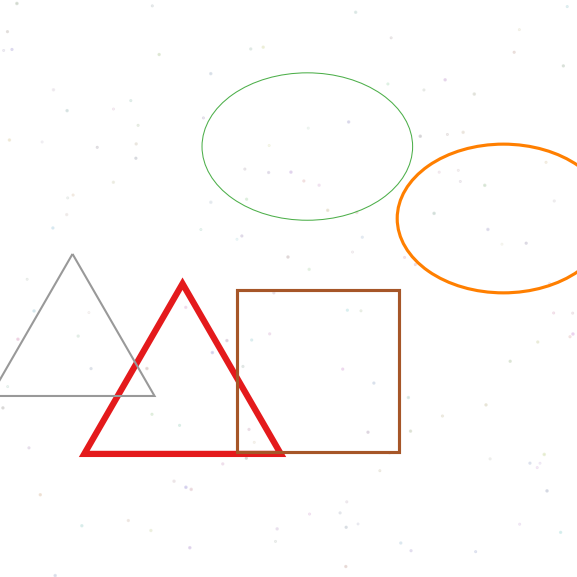[{"shape": "triangle", "thickness": 3, "radius": 0.98, "center": [0.316, 0.311]}, {"shape": "oval", "thickness": 0.5, "radius": 0.91, "center": [0.532, 0.745]}, {"shape": "oval", "thickness": 1.5, "radius": 0.92, "center": [0.872, 0.621]}, {"shape": "square", "thickness": 1.5, "radius": 0.7, "center": [0.55, 0.357]}, {"shape": "triangle", "thickness": 1, "radius": 0.82, "center": [0.126, 0.395]}]